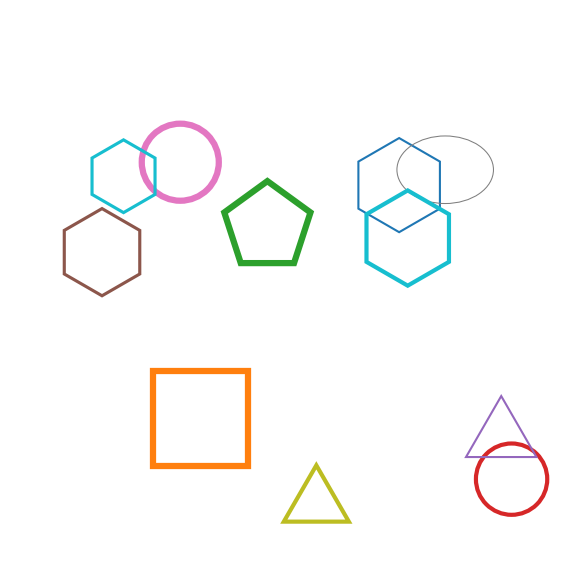[{"shape": "hexagon", "thickness": 1, "radius": 0.41, "center": [0.691, 0.679]}, {"shape": "square", "thickness": 3, "radius": 0.41, "center": [0.347, 0.274]}, {"shape": "pentagon", "thickness": 3, "radius": 0.39, "center": [0.463, 0.607]}, {"shape": "circle", "thickness": 2, "radius": 0.31, "center": [0.886, 0.169]}, {"shape": "triangle", "thickness": 1, "radius": 0.35, "center": [0.868, 0.243]}, {"shape": "hexagon", "thickness": 1.5, "radius": 0.38, "center": [0.177, 0.562]}, {"shape": "circle", "thickness": 3, "radius": 0.33, "center": [0.312, 0.718]}, {"shape": "oval", "thickness": 0.5, "radius": 0.42, "center": [0.771, 0.705]}, {"shape": "triangle", "thickness": 2, "radius": 0.33, "center": [0.548, 0.128]}, {"shape": "hexagon", "thickness": 1.5, "radius": 0.31, "center": [0.214, 0.694]}, {"shape": "hexagon", "thickness": 2, "radius": 0.41, "center": [0.706, 0.587]}]